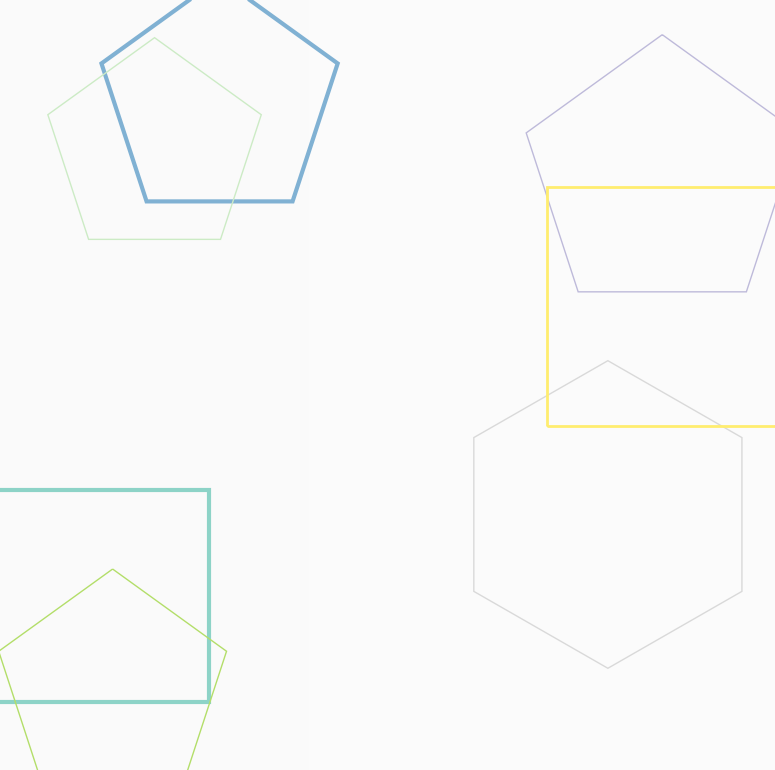[{"shape": "square", "thickness": 1.5, "radius": 0.69, "center": [0.132, 0.226]}, {"shape": "pentagon", "thickness": 0.5, "radius": 0.92, "center": [0.855, 0.77]}, {"shape": "pentagon", "thickness": 1.5, "radius": 0.8, "center": [0.283, 0.868]}, {"shape": "pentagon", "thickness": 0.5, "radius": 0.77, "center": [0.145, 0.106]}, {"shape": "hexagon", "thickness": 0.5, "radius": 1.0, "center": [0.784, 0.332]}, {"shape": "pentagon", "thickness": 0.5, "radius": 0.72, "center": [0.199, 0.806]}, {"shape": "square", "thickness": 1, "radius": 0.78, "center": [0.861, 0.602]}]